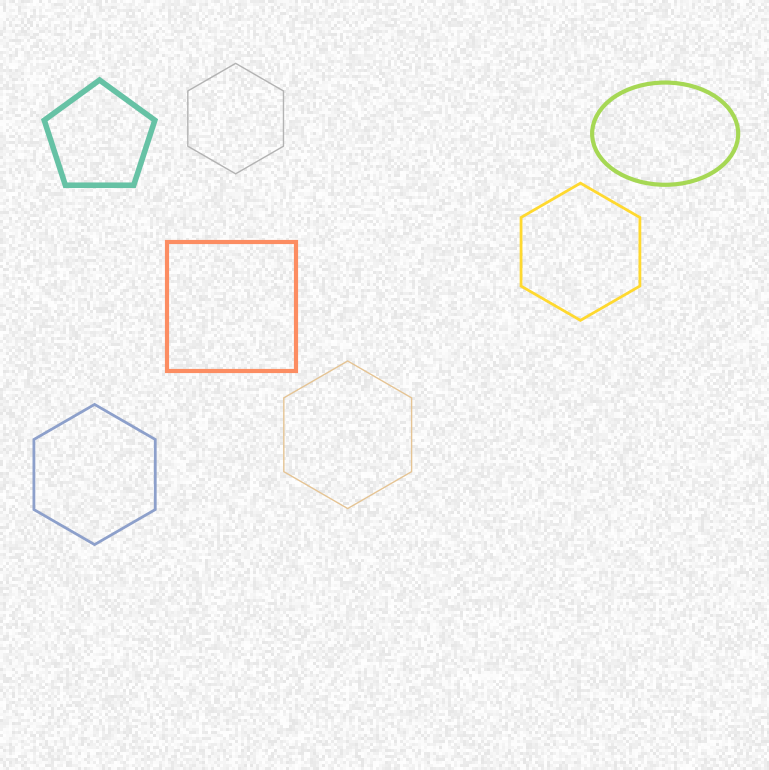[{"shape": "pentagon", "thickness": 2, "radius": 0.38, "center": [0.129, 0.821]}, {"shape": "square", "thickness": 1.5, "radius": 0.42, "center": [0.301, 0.602]}, {"shape": "hexagon", "thickness": 1, "radius": 0.46, "center": [0.123, 0.384]}, {"shape": "oval", "thickness": 1.5, "radius": 0.47, "center": [0.864, 0.826]}, {"shape": "hexagon", "thickness": 1, "radius": 0.45, "center": [0.754, 0.673]}, {"shape": "hexagon", "thickness": 0.5, "radius": 0.48, "center": [0.452, 0.435]}, {"shape": "hexagon", "thickness": 0.5, "radius": 0.36, "center": [0.306, 0.846]}]